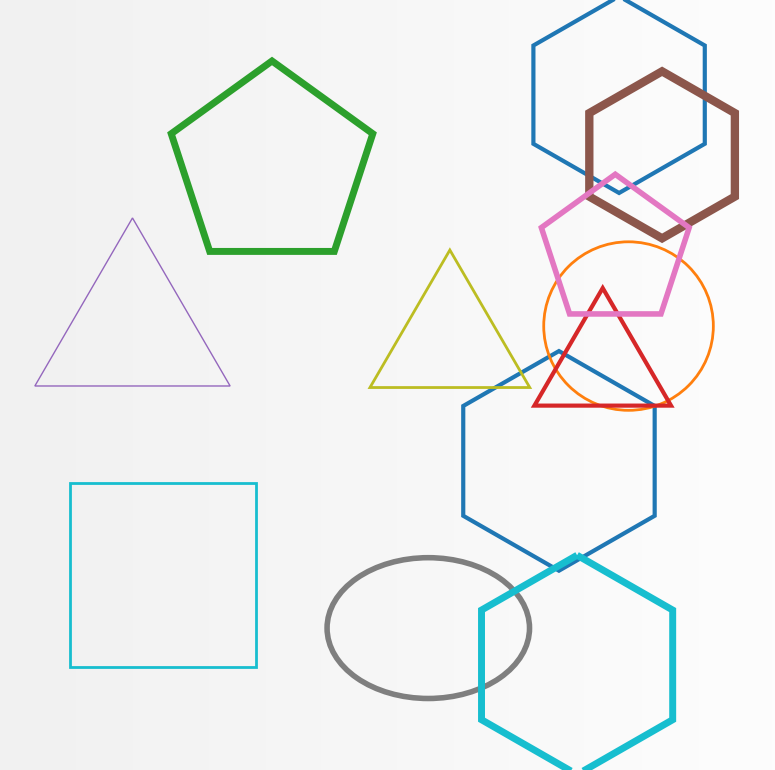[{"shape": "hexagon", "thickness": 1.5, "radius": 0.71, "center": [0.721, 0.401]}, {"shape": "hexagon", "thickness": 1.5, "radius": 0.64, "center": [0.799, 0.877]}, {"shape": "circle", "thickness": 1, "radius": 0.55, "center": [0.811, 0.577]}, {"shape": "pentagon", "thickness": 2.5, "radius": 0.68, "center": [0.351, 0.784]}, {"shape": "triangle", "thickness": 1.5, "radius": 0.51, "center": [0.778, 0.524]}, {"shape": "triangle", "thickness": 0.5, "radius": 0.73, "center": [0.171, 0.571]}, {"shape": "hexagon", "thickness": 3, "radius": 0.54, "center": [0.854, 0.799]}, {"shape": "pentagon", "thickness": 2, "radius": 0.5, "center": [0.794, 0.673]}, {"shape": "oval", "thickness": 2, "radius": 0.65, "center": [0.553, 0.184]}, {"shape": "triangle", "thickness": 1, "radius": 0.6, "center": [0.58, 0.556]}, {"shape": "hexagon", "thickness": 2.5, "radius": 0.71, "center": [0.745, 0.136]}, {"shape": "square", "thickness": 1, "radius": 0.6, "center": [0.21, 0.253]}]